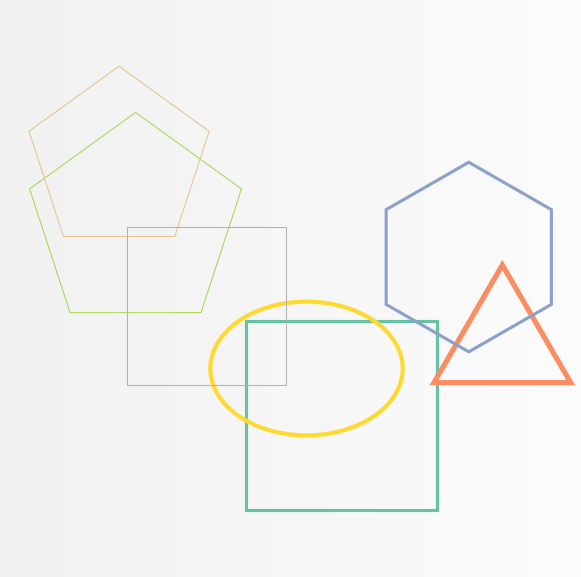[{"shape": "square", "thickness": 1.5, "radius": 0.82, "center": [0.587, 0.28]}, {"shape": "triangle", "thickness": 2.5, "radius": 0.68, "center": [0.864, 0.405]}, {"shape": "hexagon", "thickness": 1.5, "radius": 0.82, "center": [0.806, 0.554]}, {"shape": "pentagon", "thickness": 0.5, "radius": 0.96, "center": [0.233, 0.613]}, {"shape": "oval", "thickness": 2, "radius": 0.83, "center": [0.527, 0.361]}, {"shape": "pentagon", "thickness": 0.5, "radius": 0.81, "center": [0.205, 0.722]}, {"shape": "square", "thickness": 0.5, "radius": 0.68, "center": [0.356, 0.47]}]